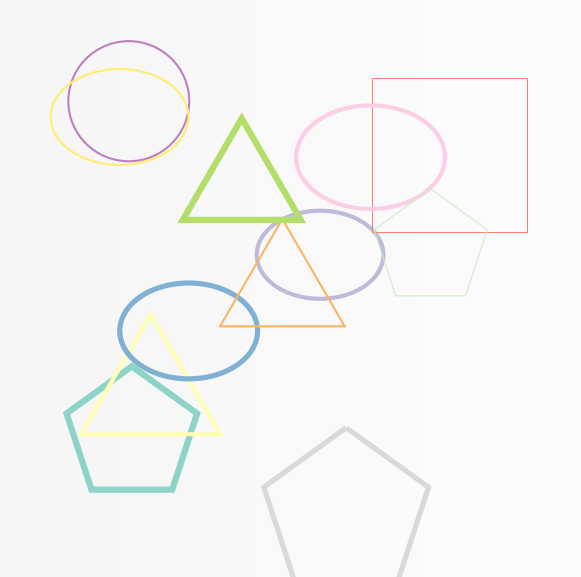[{"shape": "pentagon", "thickness": 3, "radius": 0.59, "center": [0.227, 0.247]}, {"shape": "triangle", "thickness": 2, "radius": 0.69, "center": [0.259, 0.316]}, {"shape": "oval", "thickness": 2, "radius": 0.54, "center": [0.551, 0.558]}, {"shape": "square", "thickness": 0.5, "radius": 0.67, "center": [0.774, 0.731]}, {"shape": "oval", "thickness": 2.5, "radius": 0.59, "center": [0.325, 0.426]}, {"shape": "triangle", "thickness": 1, "radius": 0.62, "center": [0.486, 0.496]}, {"shape": "triangle", "thickness": 3, "radius": 0.59, "center": [0.416, 0.677]}, {"shape": "oval", "thickness": 2, "radius": 0.64, "center": [0.638, 0.727]}, {"shape": "pentagon", "thickness": 2.5, "radius": 0.74, "center": [0.596, 0.109]}, {"shape": "circle", "thickness": 1, "radius": 0.52, "center": [0.222, 0.824]}, {"shape": "pentagon", "thickness": 0.5, "radius": 0.51, "center": [0.741, 0.57]}, {"shape": "oval", "thickness": 1, "radius": 0.59, "center": [0.206, 0.797]}]